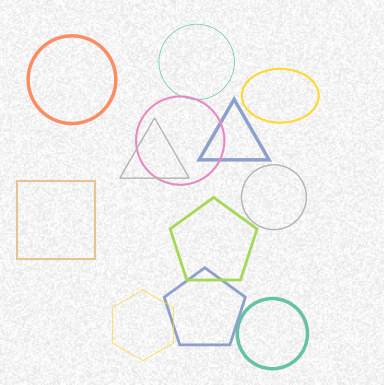[{"shape": "circle", "thickness": 2.5, "radius": 0.46, "center": [0.708, 0.133]}, {"shape": "circle", "thickness": 0.5, "radius": 0.49, "center": [0.511, 0.839]}, {"shape": "circle", "thickness": 2.5, "radius": 0.57, "center": [0.187, 0.793]}, {"shape": "pentagon", "thickness": 2, "radius": 0.55, "center": [0.532, 0.194]}, {"shape": "triangle", "thickness": 2.5, "radius": 0.52, "center": [0.608, 0.637]}, {"shape": "circle", "thickness": 1.5, "radius": 0.57, "center": [0.468, 0.635]}, {"shape": "pentagon", "thickness": 2, "radius": 0.59, "center": [0.555, 0.369]}, {"shape": "oval", "thickness": 1.5, "radius": 0.5, "center": [0.728, 0.751]}, {"shape": "hexagon", "thickness": 0.5, "radius": 0.46, "center": [0.371, 0.155]}, {"shape": "square", "thickness": 1.5, "radius": 0.51, "center": [0.146, 0.428]}, {"shape": "circle", "thickness": 1, "radius": 0.42, "center": [0.712, 0.488]}, {"shape": "triangle", "thickness": 1, "radius": 0.52, "center": [0.401, 0.589]}]